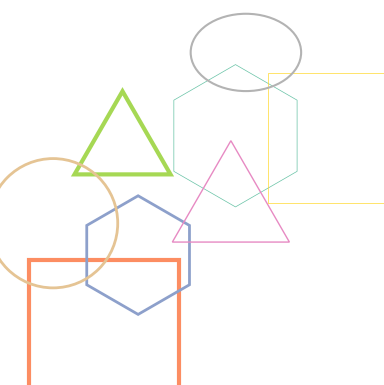[{"shape": "hexagon", "thickness": 0.5, "radius": 0.92, "center": [0.612, 0.647]}, {"shape": "square", "thickness": 3, "radius": 0.98, "center": [0.27, 0.129]}, {"shape": "hexagon", "thickness": 2, "radius": 0.77, "center": [0.359, 0.337]}, {"shape": "triangle", "thickness": 1, "radius": 0.88, "center": [0.6, 0.459]}, {"shape": "triangle", "thickness": 3, "radius": 0.72, "center": [0.318, 0.619]}, {"shape": "square", "thickness": 0.5, "radius": 0.84, "center": [0.863, 0.641]}, {"shape": "circle", "thickness": 2, "radius": 0.84, "center": [0.138, 0.42]}, {"shape": "oval", "thickness": 1.5, "radius": 0.72, "center": [0.639, 0.864]}]